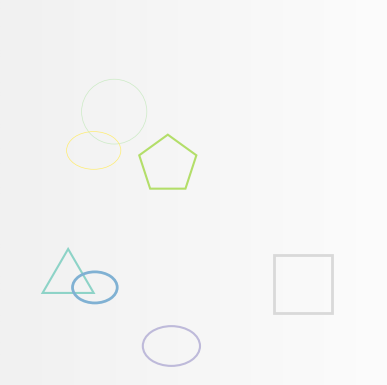[{"shape": "triangle", "thickness": 1.5, "radius": 0.38, "center": [0.176, 0.277]}, {"shape": "oval", "thickness": 1.5, "radius": 0.37, "center": [0.442, 0.101]}, {"shape": "oval", "thickness": 2, "radius": 0.29, "center": [0.245, 0.253]}, {"shape": "pentagon", "thickness": 1.5, "radius": 0.39, "center": [0.433, 0.573]}, {"shape": "square", "thickness": 2, "radius": 0.37, "center": [0.781, 0.262]}, {"shape": "circle", "thickness": 0.5, "radius": 0.42, "center": [0.295, 0.71]}, {"shape": "oval", "thickness": 0.5, "radius": 0.35, "center": [0.242, 0.609]}]